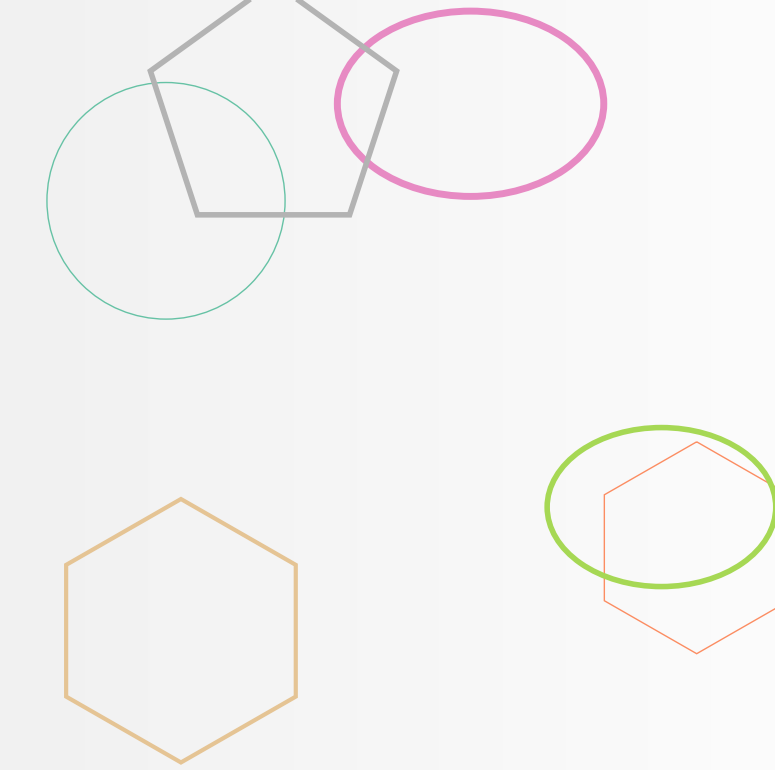[{"shape": "circle", "thickness": 0.5, "radius": 0.77, "center": [0.214, 0.739]}, {"shape": "hexagon", "thickness": 0.5, "radius": 0.69, "center": [0.899, 0.289]}, {"shape": "oval", "thickness": 2.5, "radius": 0.86, "center": [0.607, 0.865]}, {"shape": "oval", "thickness": 2, "radius": 0.74, "center": [0.853, 0.341]}, {"shape": "hexagon", "thickness": 1.5, "radius": 0.86, "center": [0.233, 0.181]}, {"shape": "pentagon", "thickness": 2, "radius": 0.84, "center": [0.353, 0.856]}]